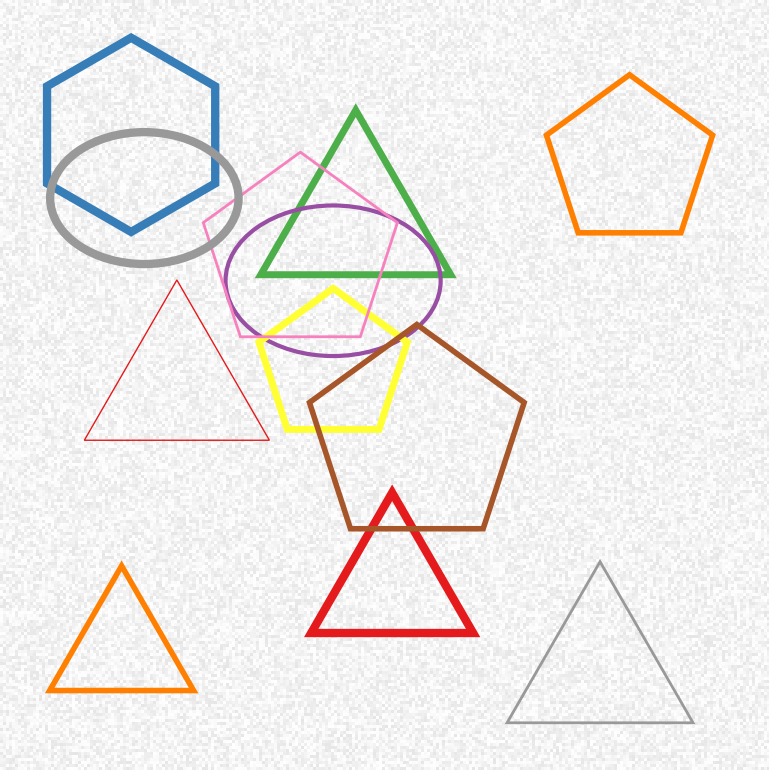[{"shape": "triangle", "thickness": 0.5, "radius": 0.69, "center": [0.23, 0.498]}, {"shape": "triangle", "thickness": 3, "radius": 0.61, "center": [0.509, 0.239]}, {"shape": "hexagon", "thickness": 3, "radius": 0.63, "center": [0.17, 0.825]}, {"shape": "triangle", "thickness": 2.5, "radius": 0.71, "center": [0.462, 0.714]}, {"shape": "oval", "thickness": 1.5, "radius": 0.7, "center": [0.433, 0.635]}, {"shape": "triangle", "thickness": 2, "radius": 0.54, "center": [0.158, 0.157]}, {"shape": "pentagon", "thickness": 2, "radius": 0.57, "center": [0.818, 0.789]}, {"shape": "pentagon", "thickness": 2.5, "radius": 0.51, "center": [0.433, 0.524]}, {"shape": "pentagon", "thickness": 2, "radius": 0.73, "center": [0.541, 0.432]}, {"shape": "pentagon", "thickness": 1, "radius": 0.66, "center": [0.39, 0.67]}, {"shape": "oval", "thickness": 3, "radius": 0.61, "center": [0.187, 0.743]}, {"shape": "triangle", "thickness": 1, "radius": 0.7, "center": [0.779, 0.131]}]